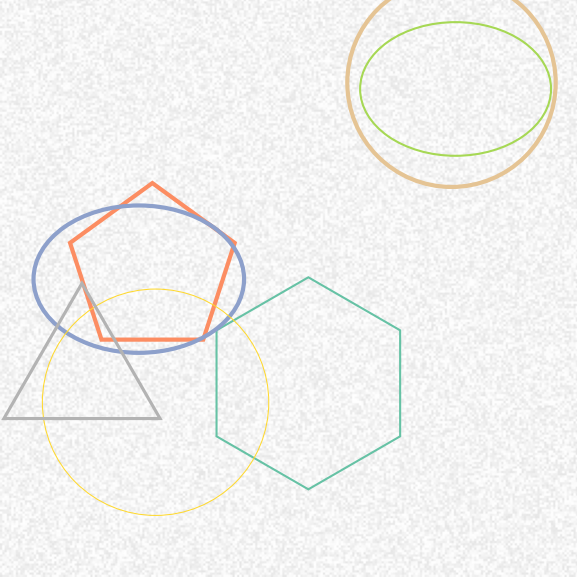[{"shape": "hexagon", "thickness": 1, "radius": 0.92, "center": [0.534, 0.335]}, {"shape": "pentagon", "thickness": 2, "radius": 0.75, "center": [0.264, 0.532]}, {"shape": "oval", "thickness": 2, "radius": 0.91, "center": [0.24, 0.516]}, {"shape": "oval", "thickness": 1, "radius": 0.83, "center": [0.789, 0.845]}, {"shape": "circle", "thickness": 0.5, "radius": 0.98, "center": [0.269, 0.303]}, {"shape": "circle", "thickness": 2, "radius": 0.9, "center": [0.782, 0.856]}, {"shape": "triangle", "thickness": 1.5, "radius": 0.78, "center": [0.142, 0.352]}]